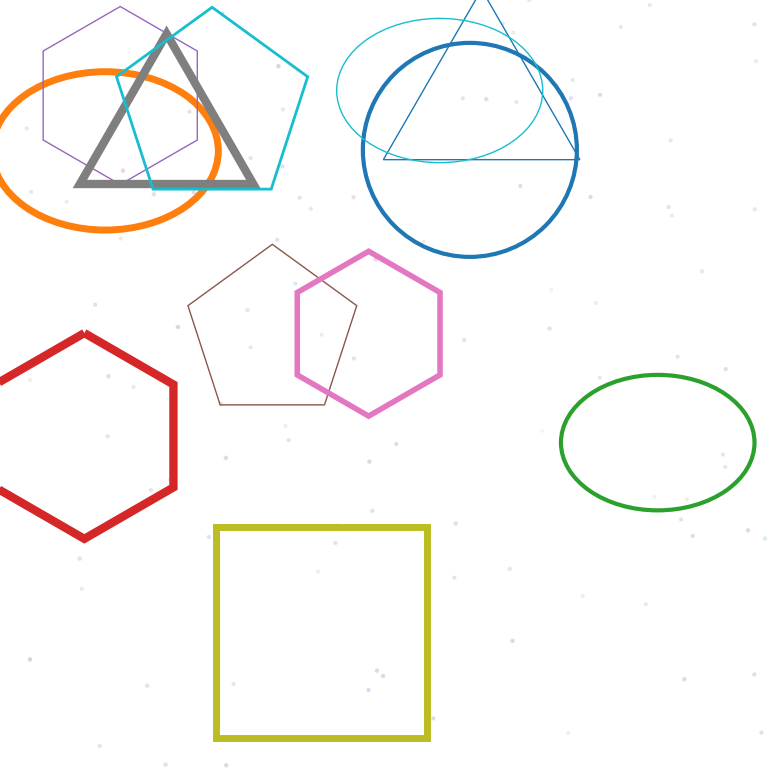[{"shape": "triangle", "thickness": 0.5, "radius": 0.74, "center": [0.625, 0.866]}, {"shape": "circle", "thickness": 1.5, "radius": 0.69, "center": [0.61, 0.805]}, {"shape": "oval", "thickness": 2.5, "radius": 0.73, "center": [0.137, 0.804]}, {"shape": "oval", "thickness": 1.5, "radius": 0.63, "center": [0.854, 0.425]}, {"shape": "hexagon", "thickness": 3, "radius": 0.67, "center": [0.11, 0.434]}, {"shape": "hexagon", "thickness": 0.5, "radius": 0.58, "center": [0.156, 0.876]}, {"shape": "pentagon", "thickness": 0.5, "radius": 0.58, "center": [0.354, 0.567]}, {"shape": "hexagon", "thickness": 2, "radius": 0.54, "center": [0.479, 0.567]}, {"shape": "triangle", "thickness": 3, "radius": 0.65, "center": [0.216, 0.826]}, {"shape": "square", "thickness": 2.5, "radius": 0.68, "center": [0.417, 0.178]}, {"shape": "pentagon", "thickness": 1, "radius": 0.65, "center": [0.275, 0.86]}, {"shape": "oval", "thickness": 0.5, "radius": 0.67, "center": [0.571, 0.882]}]